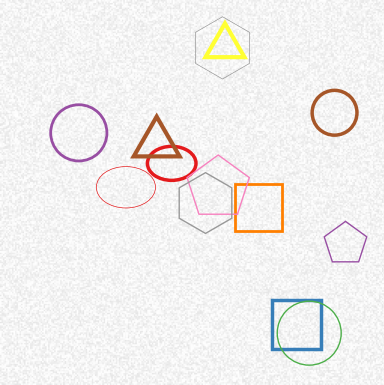[{"shape": "oval", "thickness": 2.5, "radius": 0.32, "center": [0.446, 0.576]}, {"shape": "oval", "thickness": 0.5, "radius": 0.38, "center": [0.327, 0.514]}, {"shape": "square", "thickness": 2.5, "radius": 0.32, "center": [0.77, 0.156]}, {"shape": "circle", "thickness": 1, "radius": 0.42, "center": [0.803, 0.135]}, {"shape": "circle", "thickness": 2, "radius": 0.37, "center": [0.205, 0.655]}, {"shape": "pentagon", "thickness": 1, "radius": 0.29, "center": [0.897, 0.367]}, {"shape": "square", "thickness": 2, "radius": 0.31, "center": [0.671, 0.46]}, {"shape": "triangle", "thickness": 3, "radius": 0.29, "center": [0.584, 0.881]}, {"shape": "triangle", "thickness": 3, "radius": 0.34, "center": [0.407, 0.628]}, {"shape": "circle", "thickness": 2.5, "radius": 0.29, "center": [0.869, 0.707]}, {"shape": "pentagon", "thickness": 1, "radius": 0.43, "center": [0.567, 0.512]}, {"shape": "hexagon", "thickness": 0.5, "radius": 0.4, "center": [0.578, 0.876]}, {"shape": "hexagon", "thickness": 1, "radius": 0.39, "center": [0.534, 0.473]}]